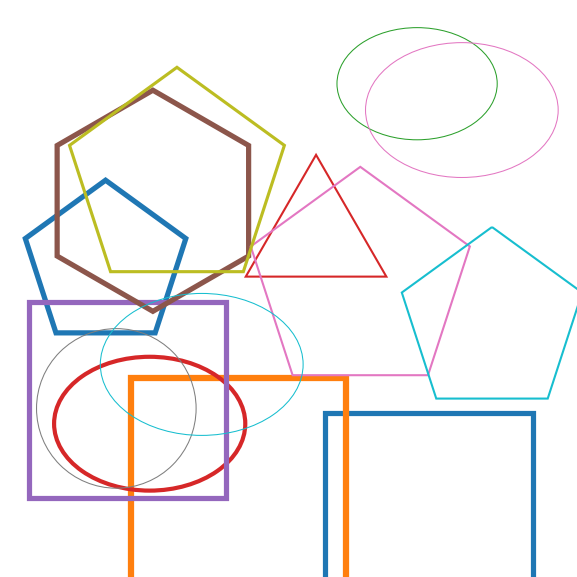[{"shape": "square", "thickness": 2.5, "radius": 0.9, "center": [0.743, 0.105]}, {"shape": "pentagon", "thickness": 2.5, "radius": 0.73, "center": [0.183, 0.541]}, {"shape": "square", "thickness": 3, "radius": 0.93, "center": [0.413, 0.159]}, {"shape": "oval", "thickness": 0.5, "radius": 0.69, "center": [0.722, 0.854]}, {"shape": "triangle", "thickness": 1, "radius": 0.7, "center": [0.547, 0.59]}, {"shape": "oval", "thickness": 2, "radius": 0.83, "center": [0.259, 0.265]}, {"shape": "square", "thickness": 2.5, "radius": 0.85, "center": [0.221, 0.307]}, {"shape": "hexagon", "thickness": 2.5, "radius": 0.96, "center": [0.265, 0.651]}, {"shape": "oval", "thickness": 0.5, "radius": 0.83, "center": [0.8, 0.809]}, {"shape": "pentagon", "thickness": 1, "radius": 1.0, "center": [0.624, 0.511]}, {"shape": "circle", "thickness": 0.5, "radius": 0.69, "center": [0.201, 0.292]}, {"shape": "pentagon", "thickness": 1.5, "radius": 0.98, "center": [0.306, 0.687]}, {"shape": "oval", "thickness": 0.5, "radius": 0.88, "center": [0.349, 0.368]}, {"shape": "pentagon", "thickness": 1, "radius": 0.82, "center": [0.852, 0.442]}]